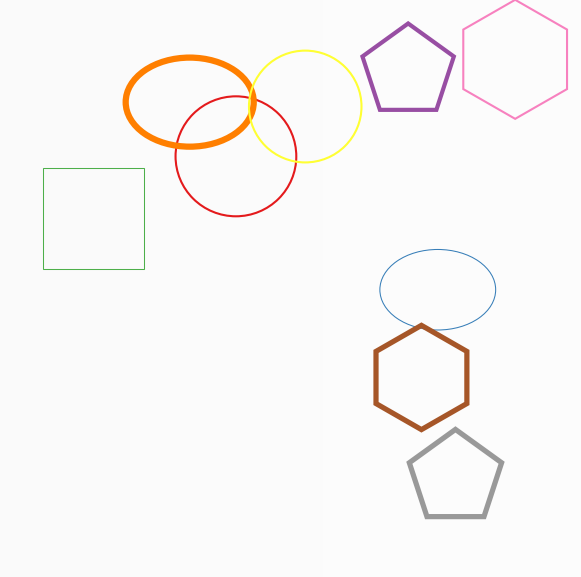[{"shape": "circle", "thickness": 1, "radius": 0.52, "center": [0.406, 0.728]}, {"shape": "oval", "thickness": 0.5, "radius": 0.5, "center": [0.753, 0.497]}, {"shape": "square", "thickness": 0.5, "radius": 0.44, "center": [0.161, 0.622]}, {"shape": "pentagon", "thickness": 2, "radius": 0.41, "center": [0.702, 0.876]}, {"shape": "oval", "thickness": 3, "radius": 0.55, "center": [0.326, 0.822]}, {"shape": "circle", "thickness": 1, "radius": 0.48, "center": [0.525, 0.815]}, {"shape": "hexagon", "thickness": 2.5, "radius": 0.45, "center": [0.725, 0.345]}, {"shape": "hexagon", "thickness": 1, "radius": 0.52, "center": [0.886, 0.896]}, {"shape": "pentagon", "thickness": 2.5, "radius": 0.42, "center": [0.784, 0.172]}]